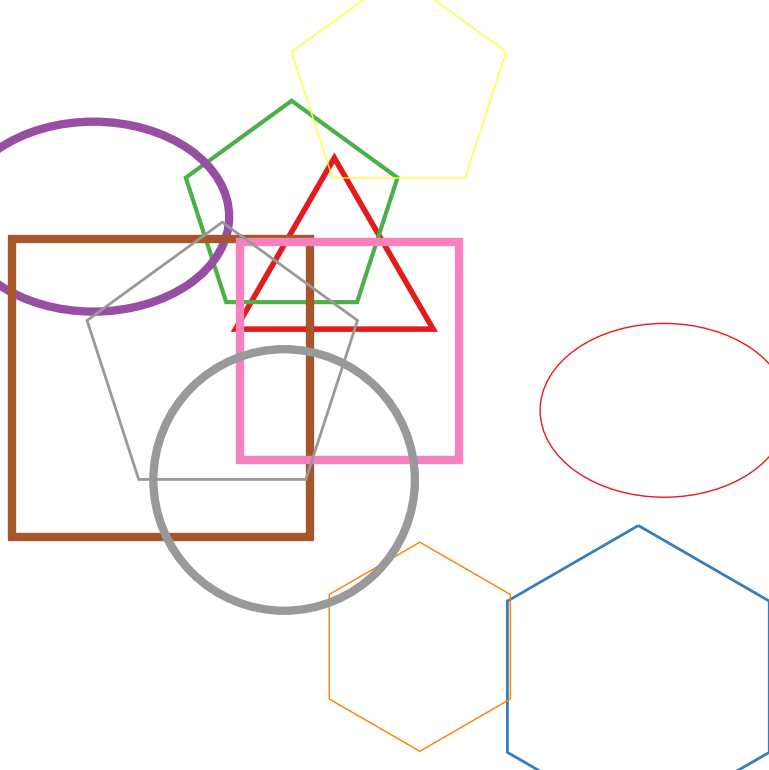[{"shape": "oval", "thickness": 0.5, "radius": 0.81, "center": [0.863, 0.467]}, {"shape": "triangle", "thickness": 2, "radius": 0.74, "center": [0.434, 0.647]}, {"shape": "hexagon", "thickness": 1, "radius": 0.98, "center": [0.829, 0.121]}, {"shape": "pentagon", "thickness": 1.5, "radius": 0.72, "center": [0.379, 0.725]}, {"shape": "oval", "thickness": 3, "radius": 0.88, "center": [0.121, 0.719]}, {"shape": "hexagon", "thickness": 0.5, "radius": 0.68, "center": [0.545, 0.16]}, {"shape": "pentagon", "thickness": 0.5, "radius": 0.73, "center": [0.518, 0.887]}, {"shape": "square", "thickness": 3, "radius": 0.97, "center": [0.209, 0.496]}, {"shape": "square", "thickness": 3, "radius": 0.71, "center": [0.454, 0.544]}, {"shape": "circle", "thickness": 3, "radius": 0.85, "center": [0.369, 0.377]}, {"shape": "pentagon", "thickness": 1, "radius": 0.92, "center": [0.289, 0.527]}]